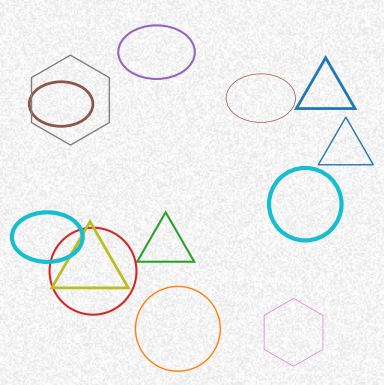[{"shape": "triangle", "thickness": 1, "radius": 0.41, "center": [0.898, 0.613]}, {"shape": "triangle", "thickness": 2, "radius": 0.44, "center": [0.846, 0.762]}, {"shape": "circle", "thickness": 1, "radius": 0.55, "center": [0.462, 0.146]}, {"shape": "triangle", "thickness": 1.5, "radius": 0.43, "center": [0.43, 0.363]}, {"shape": "circle", "thickness": 1.5, "radius": 0.56, "center": [0.242, 0.296]}, {"shape": "oval", "thickness": 1.5, "radius": 0.5, "center": [0.407, 0.865]}, {"shape": "oval", "thickness": 0.5, "radius": 0.45, "center": [0.677, 0.745]}, {"shape": "oval", "thickness": 2, "radius": 0.41, "center": [0.159, 0.73]}, {"shape": "hexagon", "thickness": 0.5, "radius": 0.44, "center": [0.762, 0.137]}, {"shape": "hexagon", "thickness": 1, "radius": 0.58, "center": [0.183, 0.74]}, {"shape": "triangle", "thickness": 2, "radius": 0.57, "center": [0.234, 0.31]}, {"shape": "oval", "thickness": 3, "radius": 0.46, "center": [0.123, 0.384]}, {"shape": "circle", "thickness": 3, "radius": 0.47, "center": [0.793, 0.47]}]